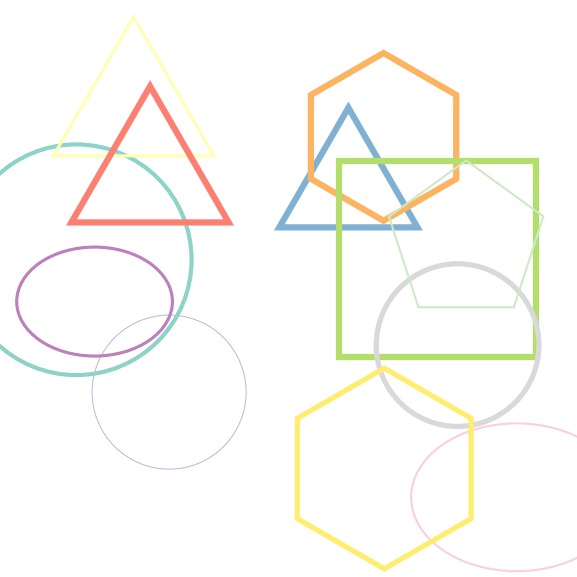[{"shape": "circle", "thickness": 2, "radius": 1.0, "center": [0.132, 0.549]}, {"shape": "triangle", "thickness": 1.5, "radius": 0.8, "center": [0.231, 0.81]}, {"shape": "circle", "thickness": 0.5, "radius": 0.67, "center": [0.293, 0.32]}, {"shape": "triangle", "thickness": 3, "radius": 0.79, "center": [0.26, 0.693]}, {"shape": "triangle", "thickness": 3, "radius": 0.69, "center": [0.603, 0.674]}, {"shape": "hexagon", "thickness": 3, "radius": 0.73, "center": [0.664, 0.762]}, {"shape": "square", "thickness": 3, "radius": 0.85, "center": [0.757, 0.551]}, {"shape": "oval", "thickness": 1, "radius": 0.91, "center": [0.895, 0.138]}, {"shape": "circle", "thickness": 2.5, "radius": 0.7, "center": [0.792, 0.402]}, {"shape": "oval", "thickness": 1.5, "radius": 0.67, "center": [0.164, 0.477]}, {"shape": "pentagon", "thickness": 1, "radius": 0.7, "center": [0.807, 0.581]}, {"shape": "hexagon", "thickness": 2.5, "radius": 0.87, "center": [0.665, 0.188]}]